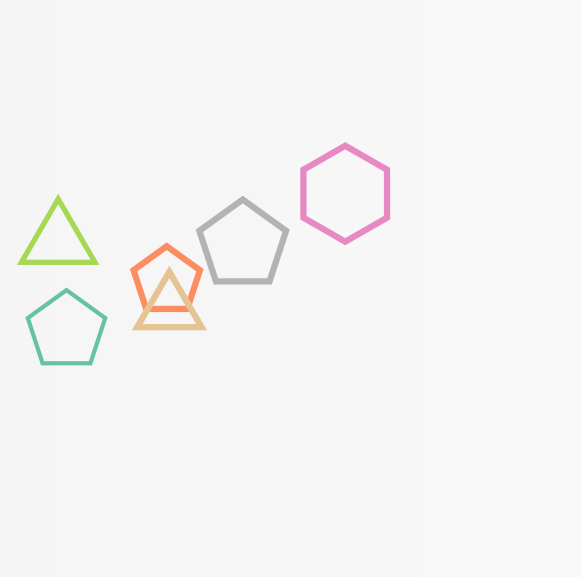[{"shape": "pentagon", "thickness": 2, "radius": 0.35, "center": [0.114, 0.427]}, {"shape": "pentagon", "thickness": 3, "radius": 0.3, "center": [0.287, 0.513]}, {"shape": "hexagon", "thickness": 3, "radius": 0.42, "center": [0.594, 0.664]}, {"shape": "triangle", "thickness": 2.5, "radius": 0.37, "center": [0.1, 0.581]}, {"shape": "triangle", "thickness": 3, "radius": 0.32, "center": [0.291, 0.465]}, {"shape": "pentagon", "thickness": 3, "radius": 0.39, "center": [0.418, 0.575]}]